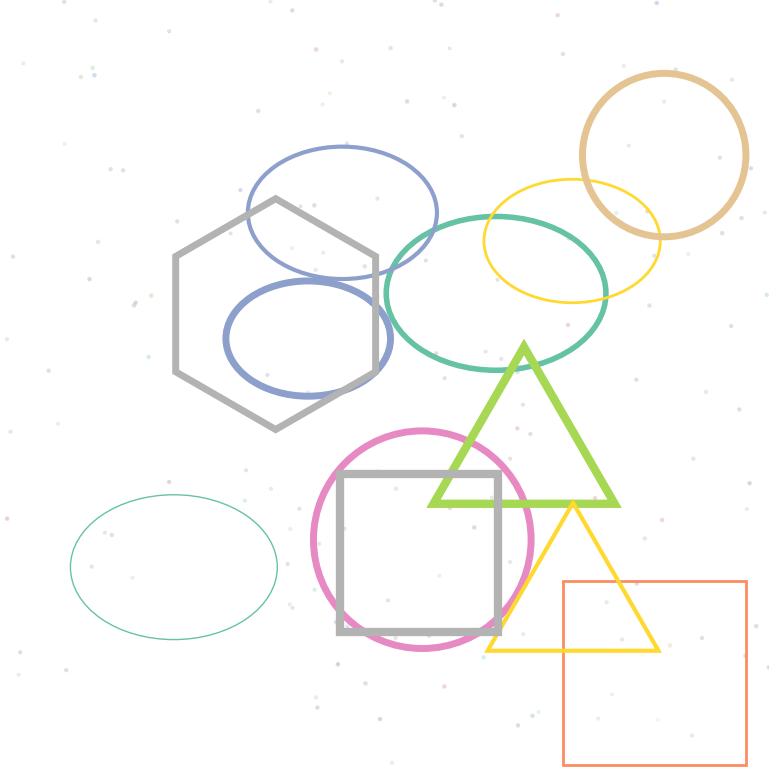[{"shape": "oval", "thickness": 2, "radius": 0.71, "center": [0.644, 0.619]}, {"shape": "oval", "thickness": 0.5, "radius": 0.67, "center": [0.226, 0.263]}, {"shape": "square", "thickness": 1, "radius": 0.6, "center": [0.85, 0.126]}, {"shape": "oval", "thickness": 1.5, "radius": 0.61, "center": [0.445, 0.724]}, {"shape": "oval", "thickness": 2.5, "radius": 0.53, "center": [0.4, 0.56]}, {"shape": "circle", "thickness": 2.5, "radius": 0.71, "center": [0.548, 0.299]}, {"shape": "triangle", "thickness": 3, "radius": 0.68, "center": [0.681, 0.414]}, {"shape": "oval", "thickness": 1, "radius": 0.57, "center": [0.743, 0.687]}, {"shape": "triangle", "thickness": 1.5, "radius": 0.64, "center": [0.744, 0.219]}, {"shape": "circle", "thickness": 2.5, "radius": 0.53, "center": [0.863, 0.799]}, {"shape": "hexagon", "thickness": 2.5, "radius": 0.75, "center": [0.358, 0.592]}, {"shape": "square", "thickness": 3, "radius": 0.51, "center": [0.544, 0.282]}]